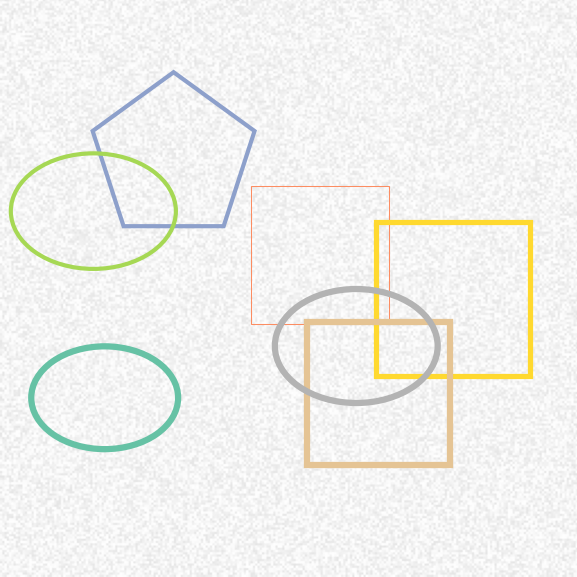[{"shape": "oval", "thickness": 3, "radius": 0.64, "center": [0.181, 0.31]}, {"shape": "square", "thickness": 0.5, "radius": 0.6, "center": [0.554, 0.557]}, {"shape": "pentagon", "thickness": 2, "radius": 0.74, "center": [0.301, 0.727]}, {"shape": "oval", "thickness": 2, "radius": 0.71, "center": [0.162, 0.634]}, {"shape": "square", "thickness": 2.5, "radius": 0.67, "center": [0.784, 0.482]}, {"shape": "square", "thickness": 3, "radius": 0.62, "center": [0.655, 0.317]}, {"shape": "oval", "thickness": 3, "radius": 0.7, "center": [0.617, 0.4]}]